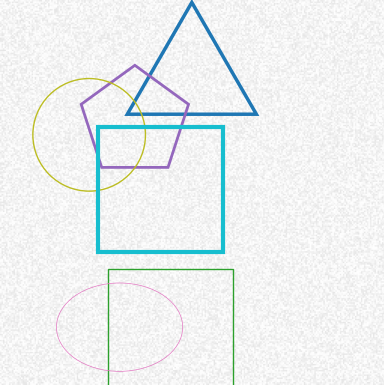[{"shape": "triangle", "thickness": 2.5, "radius": 0.97, "center": [0.498, 0.8]}, {"shape": "square", "thickness": 1, "radius": 0.81, "center": [0.442, 0.14]}, {"shape": "pentagon", "thickness": 2, "radius": 0.73, "center": [0.35, 0.684]}, {"shape": "oval", "thickness": 0.5, "radius": 0.82, "center": [0.311, 0.15]}, {"shape": "circle", "thickness": 1, "radius": 0.73, "center": [0.232, 0.65]}, {"shape": "square", "thickness": 3, "radius": 0.81, "center": [0.417, 0.508]}]